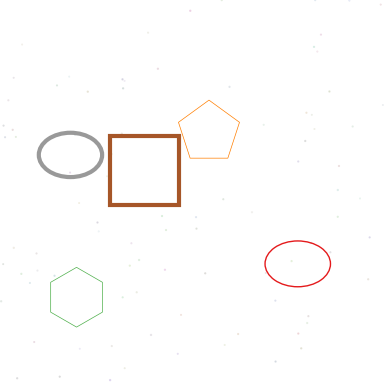[{"shape": "oval", "thickness": 1, "radius": 0.42, "center": [0.773, 0.315]}, {"shape": "hexagon", "thickness": 0.5, "radius": 0.39, "center": [0.199, 0.228]}, {"shape": "pentagon", "thickness": 0.5, "radius": 0.42, "center": [0.543, 0.657]}, {"shape": "square", "thickness": 3, "radius": 0.45, "center": [0.374, 0.556]}, {"shape": "oval", "thickness": 3, "radius": 0.41, "center": [0.183, 0.598]}]